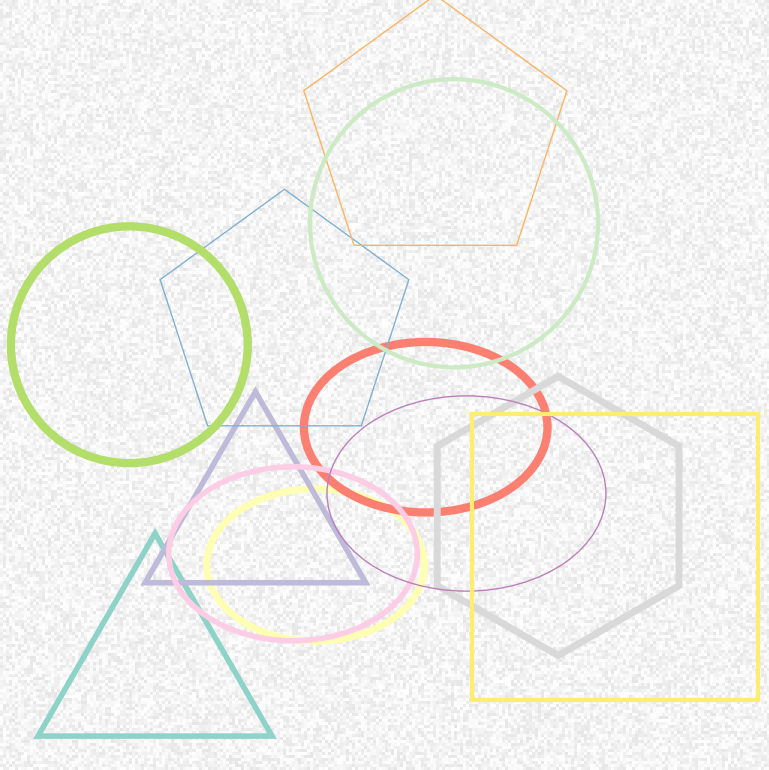[{"shape": "triangle", "thickness": 2, "radius": 0.88, "center": [0.201, 0.132]}, {"shape": "oval", "thickness": 2.5, "radius": 0.71, "center": [0.41, 0.266]}, {"shape": "triangle", "thickness": 2, "radius": 0.83, "center": [0.332, 0.326]}, {"shape": "oval", "thickness": 3, "radius": 0.79, "center": [0.553, 0.445]}, {"shape": "pentagon", "thickness": 0.5, "radius": 0.85, "center": [0.369, 0.584]}, {"shape": "pentagon", "thickness": 0.5, "radius": 0.9, "center": [0.565, 0.827]}, {"shape": "circle", "thickness": 3, "radius": 0.77, "center": [0.168, 0.552]}, {"shape": "oval", "thickness": 2, "radius": 0.81, "center": [0.381, 0.281]}, {"shape": "hexagon", "thickness": 2.5, "radius": 0.91, "center": [0.725, 0.33]}, {"shape": "oval", "thickness": 0.5, "radius": 0.91, "center": [0.606, 0.359]}, {"shape": "circle", "thickness": 1.5, "radius": 0.94, "center": [0.59, 0.71]}, {"shape": "square", "thickness": 1.5, "radius": 0.93, "center": [0.799, 0.276]}]